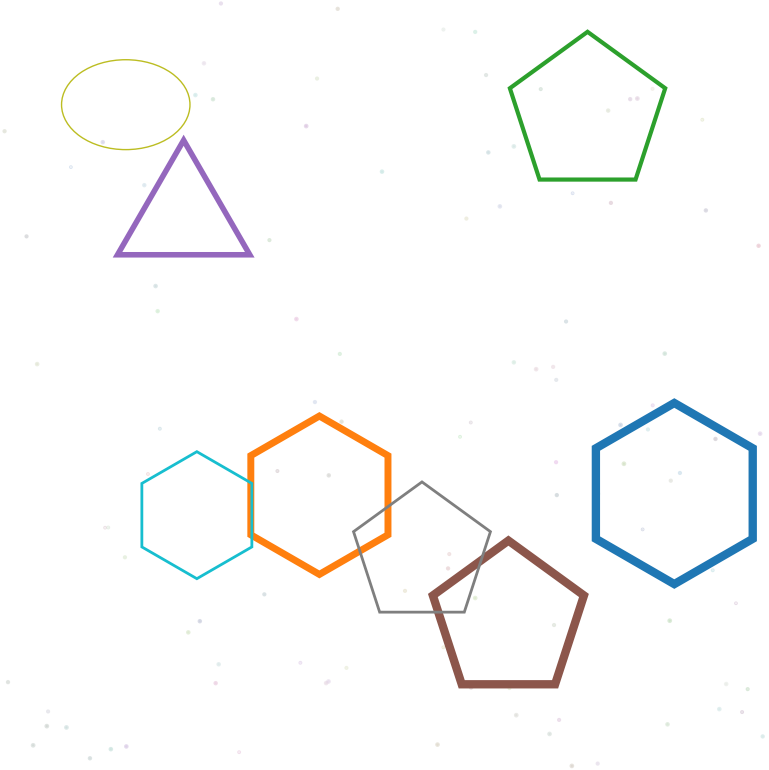[{"shape": "hexagon", "thickness": 3, "radius": 0.59, "center": [0.876, 0.359]}, {"shape": "hexagon", "thickness": 2.5, "radius": 0.51, "center": [0.415, 0.357]}, {"shape": "pentagon", "thickness": 1.5, "radius": 0.53, "center": [0.763, 0.853]}, {"shape": "triangle", "thickness": 2, "radius": 0.5, "center": [0.239, 0.719]}, {"shape": "pentagon", "thickness": 3, "radius": 0.52, "center": [0.66, 0.195]}, {"shape": "pentagon", "thickness": 1, "radius": 0.47, "center": [0.548, 0.281]}, {"shape": "oval", "thickness": 0.5, "radius": 0.42, "center": [0.163, 0.864]}, {"shape": "hexagon", "thickness": 1, "radius": 0.41, "center": [0.256, 0.331]}]